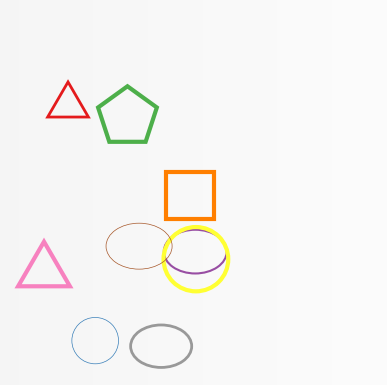[{"shape": "triangle", "thickness": 2, "radius": 0.3, "center": [0.176, 0.726]}, {"shape": "circle", "thickness": 0.5, "radius": 0.3, "center": [0.246, 0.115]}, {"shape": "pentagon", "thickness": 3, "radius": 0.4, "center": [0.329, 0.696]}, {"shape": "oval", "thickness": 1.5, "radius": 0.41, "center": [0.504, 0.346]}, {"shape": "square", "thickness": 3, "radius": 0.31, "center": [0.491, 0.492]}, {"shape": "circle", "thickness": 3, "radius": 0.42, "center": [0.506, 0.327]}, {"shape": "oval", "thickness": 0.5, "radius": 0.43, "center": [0.359, 0.361]}, {"shape": "triangle", "thickness": 3, "radius": 0.39, "center": [0.114, 0.295]}, {"shape": "oval", "thickness": 2, "radius": 0.39, "center": [0.416, 0.101]}]